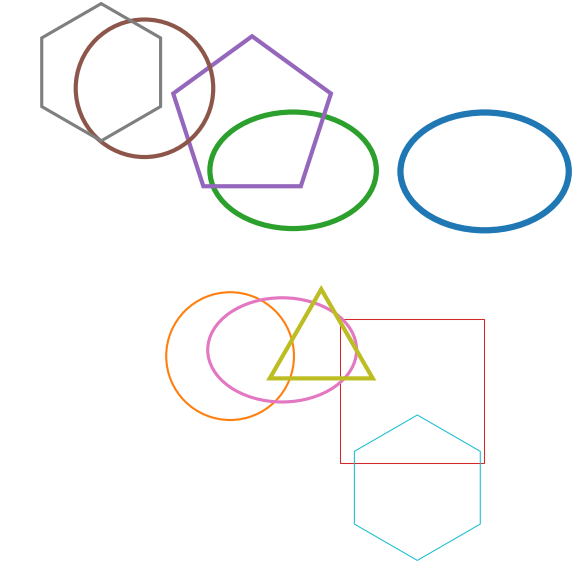[{"shape": "oval", "thickness": 3, "radius": 0.73, "center": [0.839, 0.702]}, {"shape": "circle", "thickness": 1, "radius": 0.55, "center": [0.398, 0.383]}, {"shape": "oval", "thickness": 2.5, "radius": 0.72, "center": [0.508, 0.704]}, {"shape": "square", "thickness": 0.5, "radius": 0.62, "center": [0.714, 0.322]}, {"shape": "pentagon", "thickness": 2, "radius": 0.72, "center": [0.437, 0.793]}, {"shape": "circle", "thickness": 2, "radius": 0.6, "center": [0.25, 0.846]}, {"shape": "oval", "thickness": 1.5, "radius": 0.64, "center": [0.489, 0.393]}, {"shape": "hexagon", "thickness": 1.5, "radius": 0.59, "center": [0.175, 0.874]}, {"shape": "triangle", "thickness": 2, "radius": 0.51, "center": [0.556, 0.395]}, {"shape": "hexagon", "thickness": 0.5, "radius": 0.63, "center": [0.723, 0.155]}]